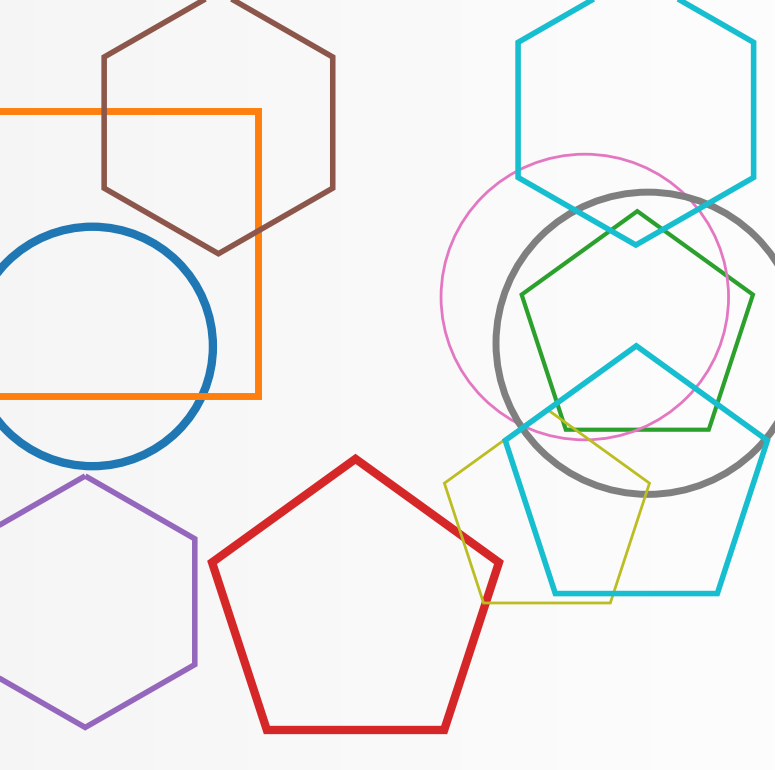[{"shape": "circle", "thickness": 3, "radius": 0.78, "center": [0.119, 0.55]}, {"shape": "square", "thickness": 2.5, "radius": 0.92, "center": [0.148, 0.67]}, {"shape": "pentagon", "thickness": 1.5, "radius": 0.78, "center": [0.822, 0.569]}, {"shape": "pentagon", "thickness": 3, "radius": 0.97, "center": [0.459, 0.209]}, {"shape": "hexagon", "thickness": 2, "radius": 0.82, "center": [0.11, 0.219]}, {"shape": "hexagon", "thickness": 2, "radius": 0.85, "center": [0.282, 0.841]}, {"shape": "circle", "thickness": 1, "radius": 0.93, "center": [0.755, 0.614]}, {"shape": "circle", "thickness": 2.5, "radius": 0.98, "center": [0.836, 0.554]}, {"shape": "pentagon", "thickness": 1, "radius": 0.7, "center": [0.706, 0.329]}, {"shape": "hexagon", "thickness": 2, "radius": 0.88, "center": [0.82, 0.857]}, {"shape": "pentagon", "thickness": 2, "radius": 0.89, "center": [0.821, 0.373]}]